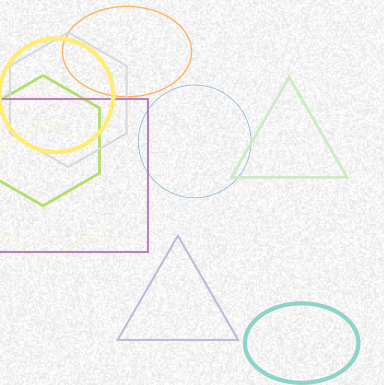[{"shape": "oval", "thickness": 3, "radius": 0.74, "center": [0.783, 0.109]}, {"shape": "hexagon", "thickness": 0.5, "radius": 0.9, "center": [0.123, 0.504]}, {"shape": "triangle", "thickness": 1.5, "radius": 0.9, "center": [0.462, 0.207]}, {"shape": "circle", "thickness": 0.5, "radius": 0.73, "center": [0.506, 0.633]}, {"shape": "oval", "thickness": 1, "radius": 0.84, "center": [0.33, 0.866]}, {"shape": "hexagon", "thickness": 2, "radius": 0.85, "center": [0.112, 0.635]}, {"shape": "hexagon", "thickness": 1.5, "radius": 0.88, "center": [0.177, 0.741]}, {"shape": "square", "thickness": 1.5, "radius": 0.99, "center": [0.187, 0.544]}, {"shape": "triangle", "thickness": 2, "radius": 0.87, "center": [0.751, 0.626]}, {"shape": "circle", "thickness": 3, "radius": 0.74, "center": [0.146, 0.753]}]